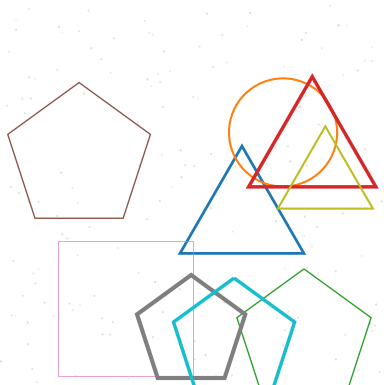[{"shape": "triangle", "thickness": 2, "radius": 0.93, "center": [0.628, 0.435]}, {"shape": "circle", "thickness": 1.5, "radius": 0.7, "center": [0.735, 0.656]}, {"shape": "pentagon", "thickness": 1, "radius": 0.92, "center": [0.79, 0.118]}, {"shape": "triangle", "thickness": 2.5, "radius": 0.95, "center": [0.811, 0.61]}, {"shape": "pentagon", "thickness": 1, "radius": 0.97, "center": [0.205, 0.591]}, {"shape": "square", "thickness": 0.5, "radius": 0.88, "center": [0.325, 0.199]}, {"shape": "pentagon", "thickness": 3, "radius": 0.74, "center": [0.496, 0.138]}, {"shape": "triangle", "thickness": 1.5, "radius": 0.71, "center": [0.845, 0.529]}, {"shape": "pentagon", "thickness": 2.5, "radius": 0.83, "center": [0.608, 0.112]}]